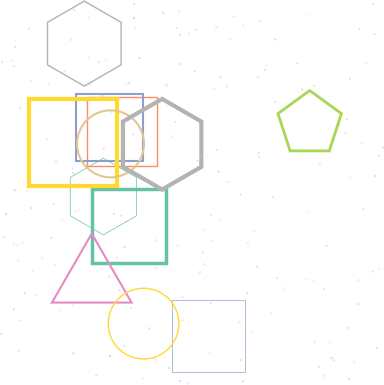[{"shape": "square", "thickness": 2.5, "radius": 0.48, "center": [0.334, 0.412]}, {"shape": "hexagon", "thickness": 0.5, "radius": 0.5, "center": [0.269, 0.489]}, {"shape": "square", "thickness": 1, "radius": 0.45, "center": [0.317, 0.659]}, {"shape": "square", "thickness": 1.5, "radius": 0.44, "center": [0.285, 0.669]}, {"shape": "square", "thickness": 0.5, "radius": 0.47, "center": [0.541, 0.126]}, {"shape": "triangle", "thickness": 1.5, "radius": 0.6, "center": [0.238, 0.274]}, {"shape": "pentagon", "thickness": 2, "radius": 0.43, "center": [0.804, 0.678]}, {"shape": "square", "thickness": 3, "radius": 0.57, "center": [0.19, 0.63]}, {"shape": "circle", "thickness": 1, "radius": 0.46, "center": [0.373, 0.159]}, {"shape": "circle", "thickness": 1.5, "radius": 0.44, "center": [0.287, 0.626]}, {"shape": "hexagon", "thickness": 3, "radius": 0.59, "center": [0.421, 0.625]}, {"shape": "hexagon", "thickness": 1, "radius": 0.55, "center": [0.219, 0.887]}]